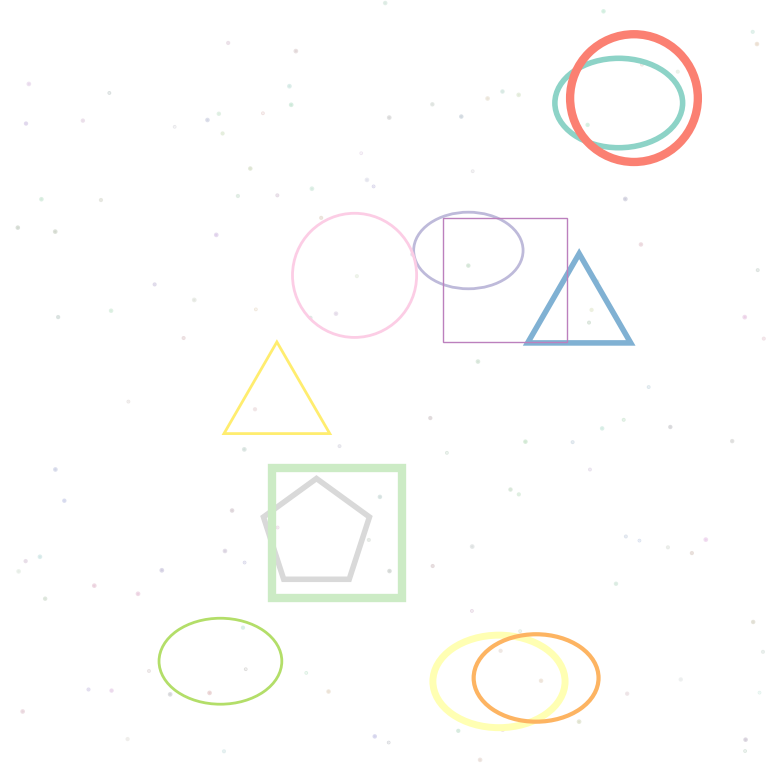[{"shape": "oval", "thickness": 2, "radius": 0.41, "center": [0.804, 0.866]}, {"shape": "oval", "thickness": 2.5, "radius": 0.43, "center": [0.648, 0.115]}, {"shape": "oval", "thickness": 1, "radius": 0.36, "center": [0.608, 0.675]}, {"shape": "circle", "thickness": 3, "radius": 0.41, "center": [0.823, 0.873]}, {"shape": "triangle", "thickness": 2, "radius": 0.39, "center": [0.752, 0.593]}, {"shape": "oval", "thickness": 1.5, "radius": 0.41, "center": [0.696, 0.12]}, {"shape": "oval", "thickness": 1, "radius": 0.4, "center": [0.286, 0.141]}, {"shape": "circle", "thickness": 1, "radius": 0.4, "center": [0.46, 0.642]}, {"shape": "pentagon", "thickness": 2, "radius": 0.36, "center": [0.411, 0.306]}, {"shape": "square", "thickness": 0.5, "radius": 0.4, "center": [0.656, 0.637]}, {"shape": "square", "thickness": 3, "radius": 0.42, "center": [0.438, 0.307]}, {"shape": "triangle", "thickness": 1, "radius": 0.4, "center": [0.36, 0.477]}]